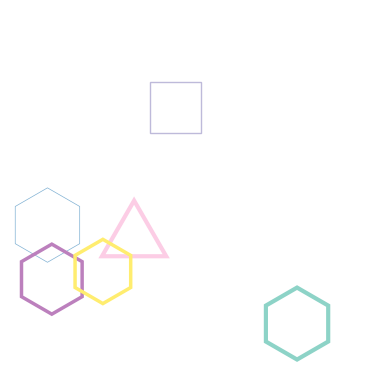[{"shape": "hexagon", "thickness": 3, "radius": 0.47, "center": [0.772, 0.16]}, {"shape": "square", "thickness": 1, "radius": 0.34, "center": [0.456, 0.721]}, {"shape": "hexagon", "thickness": 0.5, "radius": 0.48, "center": [0.123, 0.415]}, {"shape": "triangle", "thickness": 3, "radius": 0.48, "center": [0.348, 0.383]}, {"shape": "hexagon", "thickness": 2.5, "radius": 0.45, "center": [0.135, 0.275]}, {"shape": "hexagon", "thickness": 2.5, "radius": 0.42, "center": [0.267, 0.295]}]